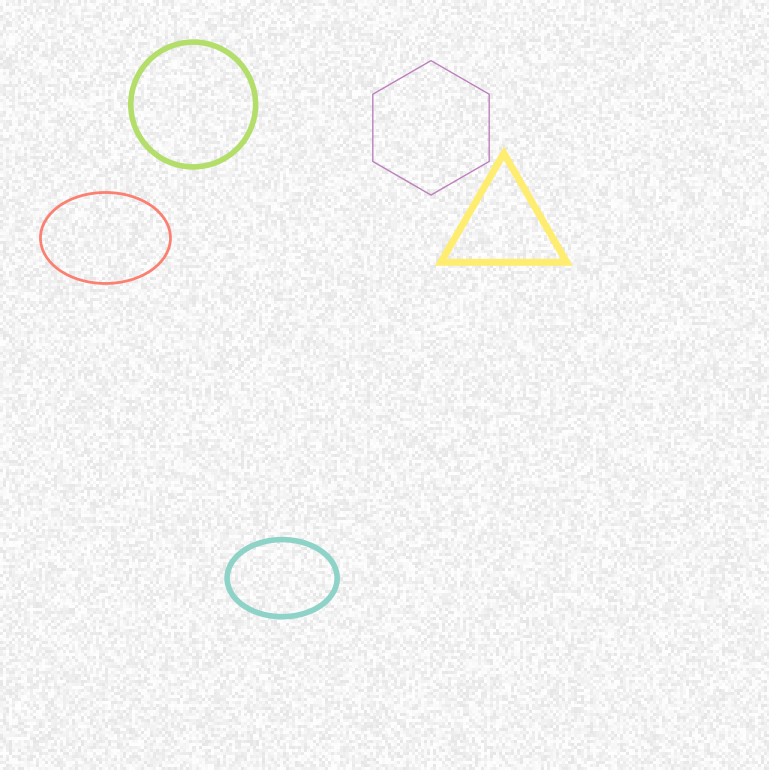[{"shape": "oval", "thickness": 2, "radius": 0.36, "center": [0.366, 0.249]}, {"shape": "oval", "thickness": 1, "radius": 0.42, "center": [0.137, 0.691]}, {"shape": "circle", "thickness": 2, "radius": 0.41, "center": [0.251, 0.864]}, {"shape": "hexagon", "thickness": 0.5, "radius": 0.44, "center": [0.56, 0.834]}, {"shape": "triangle", "thickness": 2.5, "radius": 0.47, "center": [0.654, 0.707]}]